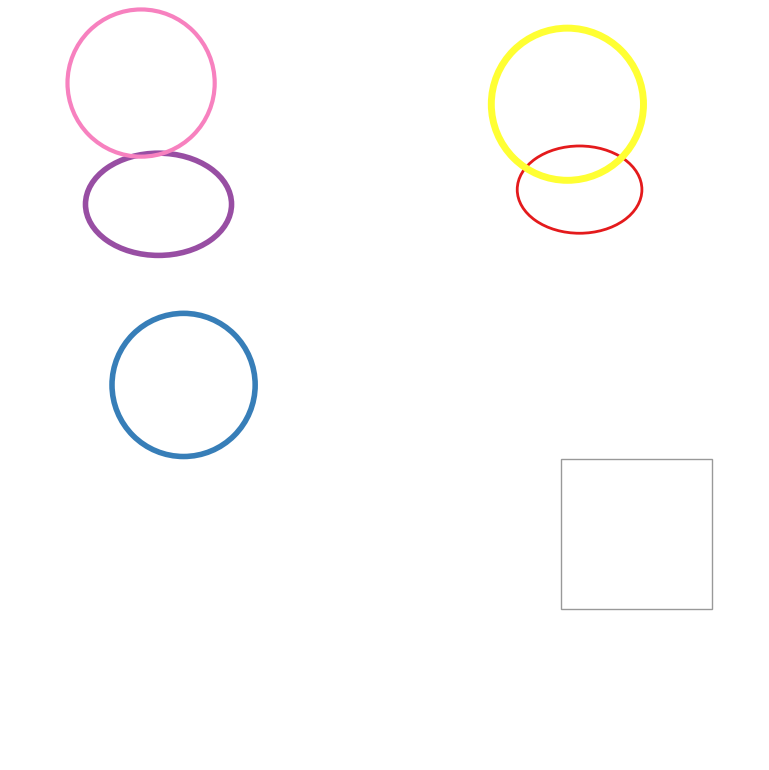[{"shape": "oval", "thickness": 1, "radius": 0.4, "center": [0.753, 0.754]}, {"shape": "circle", "thickness": 2, "radius": 0.46, "center": [0.238, 0.5]}, {"shape": "oval", "thickness": 2, "radius": 0.47, "center": [0.206, 0.735]}, {"shape": "circle", "thickness": 2.5, "radius": 0.49, "center": [0.737, 0.865]}, {"shape": "circle", "thickness": 1.5, "radius": 0.48, "center": [0.183, 0.892]}, {"shape": "square", "thickness": 0.5, "radius": 0.49, "center": [0.827, 0.306]}]